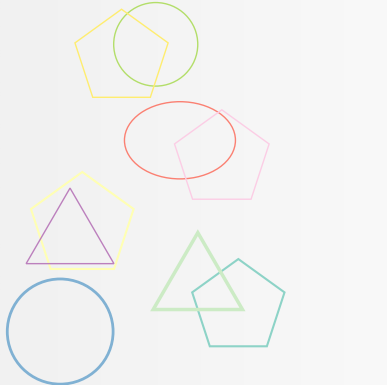[{"shape": "pentagon", "thickness": 1.5, "radius": 0.63, "center": [0.615, 0.202]}, {"shape": "pentagon", "thickness": 1.5, "radius": 0.7, "center": [0.212, 0.414]}, {"shape": "oval", "thickness": 1, "radius": 0.72, "center": [0.464, 0.636]}, {"shape": "circle", "thickness": 2, "radius": 0.68, "center": [0.155, 0.139]}, {"shape": "circle", "thickness": 1, "radius": 0.54, "center": [0.402, 0.885]}, {"shape": "pentagon", "thickness": 1, "radius": 0.64, "center": [0.572, 0.586]}, {"shape": "triangle", "thickness": 1, "radius": 0.65, "center": [0.181, 0.381]}, {"shape": "triangle", "thickness": 2.5, "radius": 0.67, "center": [0.511, 0.263]}, {"shape": "pentagon", "thickness": 1, "radius": 0.63, "center": [0.314, 0.85]}]